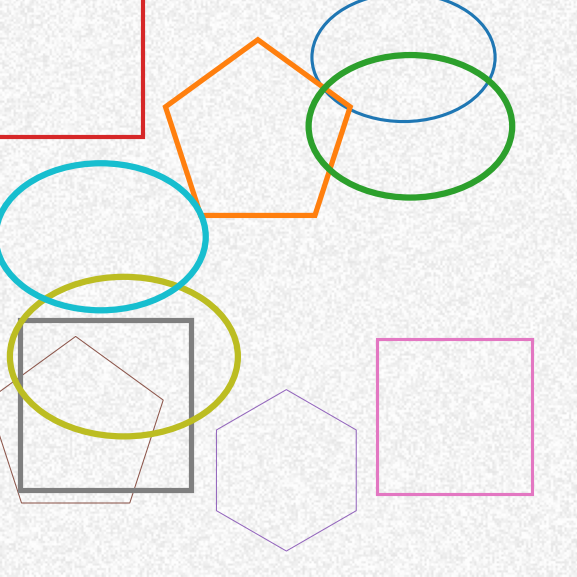[{"shape": "oval", "thickness": 1.5, "radius": 0.79, "center": [0.699, 0.9]}, {"shape": "pentagon", "thickness": 2.5, "radius": 0.84, "center": [0.446, 0.762]}, {"shape": "oval", "thickness": 3, "radius": 0.88, "center": [0.711, 0.78]}, {"shape": "square", "thickness": 2, "radius": 0.67, "center": [0.114, 0.895]}, {"shape": "hexagon", "thickness": 0.5, "radius": 0.7, "center": [0.496, 0.185]}, {"shape": "pentagon", "thickness": 0.5, "radius": 0.8, "center": [0.131, 0.257]}, {"shape": "square", "thickness": 1.5, "radius": 0.67, "center": [0.787, 0.278]}, {"shape": "square", "thickness": 2.5, "radius": 0.74, "center": [0.183, 0.298]}, {"shape": "oval", "thickness": 3, "radius": 0.99, "center": [0.215, 0.382]}, {"shape": "oval", "thickness": 3, "radius": 0.91, "center": [0.174, 0.589]}]